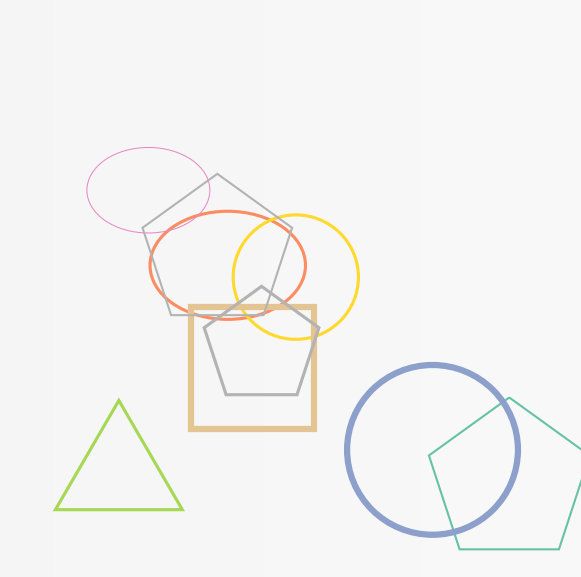[{"shape": "pentagon", "thickness": 1, "radius": 0.73, "center": [0.876, 0.166]}, {"shape": "oval", "thickness": 1.5, "radius": 0.67, "center": [0.392, 0.54]}, {"shape": "circle", "thickness": 3, "radius": 0.73, "center": [0.744, 0.22]}, {"shape": "oval", "thickness": 0.5, "radius": 0.53, "center": [0.255, 0.67]}, {"shape": "triangle", "thickness": 1.5, "radius": 0.63, "center": [0.204, 0.18]}, {"shape": "circle", "thickness": 1.5, "radius": 0.54, "center": [0.509, 0.519]}, {"shape": "square", "thickness": 3, "radius": 0.53, "center": [0.434, 0.363]}, {"shape": "pentagon", "thickness": 1, "radius": 0.68, "center": [0.374, 0.563]}, {"shape": "pentagon", "thickness": 1.5, "radius": 0.52, "center": [0.45, 0.4]}]